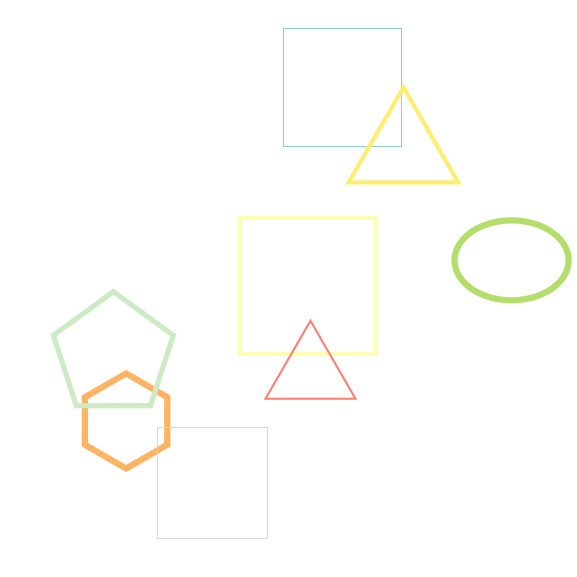[{"shape": "square", "thickness": 0.5, "radius": 0.51, "center": [0.592, 0.849]}, {"shape": "square", "thickness": 2, "radius": 0.59, "center": [0.533, 0.503]}, {"shape": "triangle", "thickness": 1, "radius": 0.45, "center": [0.538, 0.354]}, {"shape": "hexagon", "thickness": 3, "radius": 0.41, "center": [0.218, 0.27]}, {"shape": "oval", "thickness": 3, "radius": 0.49, "center": [0.886, 0.548]}, {"shape": "square", "thickness": 0.5, "radius": 0.48, "center": [0.367, 0.163]}, {"shape": "pentagon", "thickness": 2.5, "radius": 0.55, "center": [0.196, 0.385]}, {"shape": "triangle", "thickness": 2, "radius": 0.55, "center": [0.698, 0.738]}]